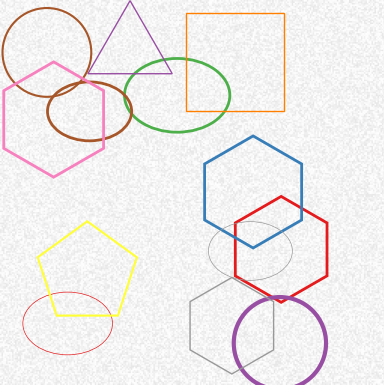[{"shape": "oval", "thickness": 0.5, "radius": 0.58, "center": [0.176, 0.16]}, {"shape": "hexagon", "thickness": 2, "radius": 0.69, "center": [0.73, 0.352]}, {"shape": "hexagon", "thickness": 2, "radius": 0.73, "center": [0.657, 0.501]}, {"shape": "oval", "thickness": 2, "radius": 0.68, "center": [0.46, 0.752]}, {"shape": "circle", "thickness": 3, "radius": 0.6, "center": [0.727, 0.109]}, {"shape": "triangle", "thickness": 1, "radius": 0.63, "center": [0.338, 0.872]}, {"shape": "square", "thickness": 1, "radius": 0.64, "center": [0.611, 0.839]}, {"shape": "pentagon", "thickness": 1.5, "radius": 0.68, "center": [0.227, 0.29]}, {"shape": "oval", "thickness": 2, "radius": 0.55, "center": [0.233, 0.711]}, {"shape": "circle", "thickness": 1.5, "radius": 0.58, "center": [0.122, 0.864]}, {"shape": "hexagon", "thickness": 2, "radius": 0.75, "center": [0.139, 0.69]}, {"shape": "hexagon", "thickness": 1, "radius": 0.63, "center": [0.602, 0.154]}, {"shape": "oval", "thickness": 0.5, "radius": 0.54, "center": [0.65, 0.348]}]